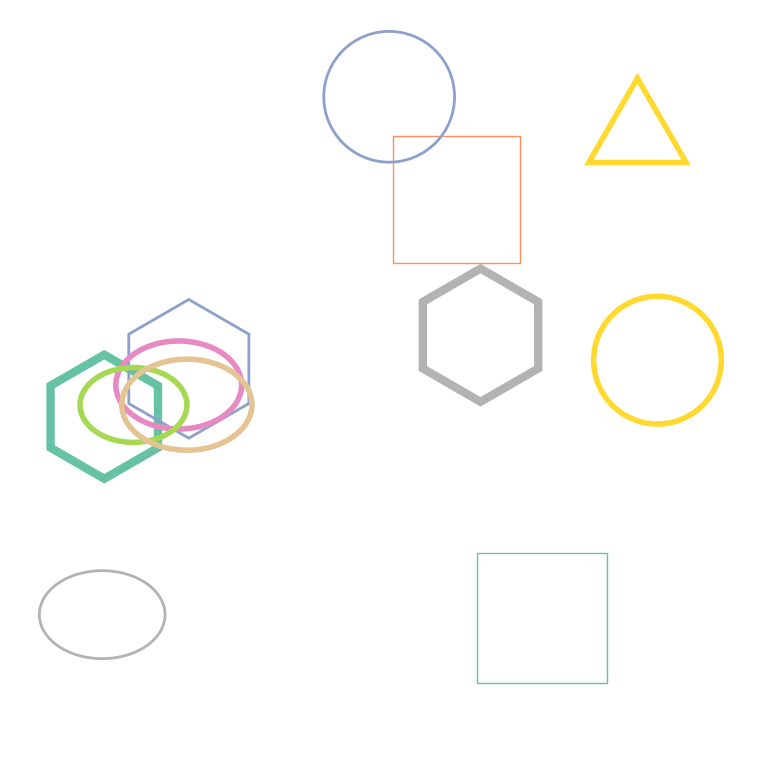[{"shape": "square", "thickness": 0.5, "radius": 0.42, "center": [0.704, 0.198]}, {"shape": "hexagon", "thickness": 3, "radius": 0.4, "center": [0.135, 0.459]}, {"shape": "square", "thickness": 0.5, "radius": 0.41, "center": [0.593, 0.741]}, {"shape": "circle", "thickness": 1, "radius": 0.42, "center": [0.505, 0.874]}, {"shape": "hexagon", "thickness": 1, "radius": 0.45, "center": [0.245, 0.521]}, {"shape": "oval", "thickness": 2, "radius": 0.41, "center": [0.232, 0.5]}, {"shape": "oval", "thickness": 2, "radius": 0.35, "center": [0.173, 0.474]}, {"shape": "circle", "thickness": 2, "radius": 0.41, "center": [0.854, 0.532]}, {"shape": "triangle", "thickness": 2, "radius": 0.36, "center": [0.828, 0.825]}, {"shape": "oval", "thickness": 2, "radius": 0.42, "center": [0.243, 0.474]}, {"shape": "hexagon", "thickness": 3, "radius": 0.43, "center": [0.624, 0.565]}, {"shape": "oval", "thickness": 1, "radius": 0.41, "center": [0.133, 0.202]}]